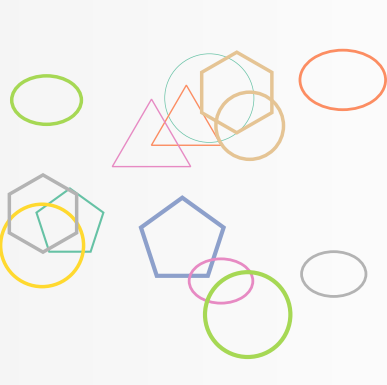[{"shape": "circle", "thickness": 0.5, "radius": 0.58, "center": [0.54, 0.745]}, {"shape": "pentagon", "thickness": 1.5, "radius": 0.45, "center": [0.18, 0.42]}, {"shape": "triangle", "thickness": 1, "radius": 0.52, "center": [0.481, 0.675]}, {"shape": "oval", "thickness": 2, "radius": 0.55, "center": [0.885, 0.792]}, {"shape": "pentagon", "thickness": 3, "radius": 0.56, "center": [0.47, 0.374]}, {"shape": "triangle", "thickness": 1, "radius": 0.58, "center": [0.391, 0.626]}, {"shape": "oval", "thickness": 2, "radius": 0.41, "center": [0.57, 0.27]}, {"shape": "oval", "thickness": 2.5, "radius": 0.45, "center": [0.12, 0.74]}, {"shape": "circle", "thickness": 3, "radius": 0.55, "center": [0.639, 0.183]}, {"shape": "circle", "thickness": 2.5, "radius": 0.54, "center": [0.109, 0.362]}, {"shape": "circle", "thickness": 2.5, "radius": 0.44, "center": [0.644, 0.673]}, {"shape": "hexagon", "thickness": 2.5, "radius": 0.52, "center": [0.611, 0.76]}, {"shape": "hexagon", "thickness": 2.5, "radius": 0.5, "center": [0.111, 0.445]}, {"shape": "oval", "thickness": 2, "radius": 0.42, "center": [0.861, 0.288]}]